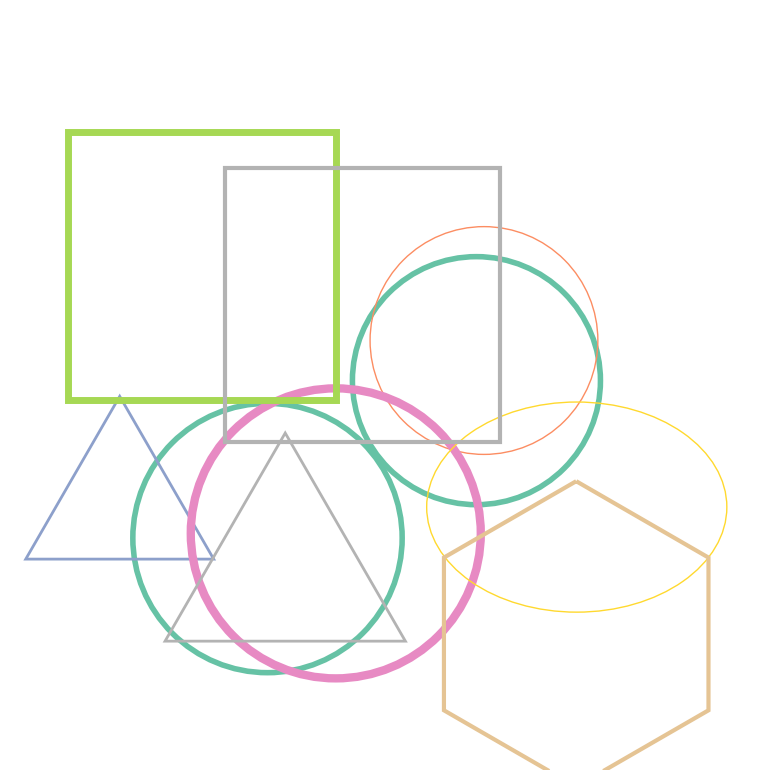[{"shape": "circle", "thickness": 2, "radius": 0.81, "center": [0.619, 0.506]}, {"shape": "circle", "thickness": 2, "radius": 0.87, "center": [0.347, 0.301]}, {"shape": "circle", "thickness": 0.5, "radius": 0.74, "center": [0.629, 0.558]}, {"shape": "triangle", "thickness": 1, "radius": 0.7, "center": [0.155, 0.344]}, {"shape": "circle", "thickness": 3, "radius": 0.94, "center": [0.436, 0.307]}, {"shape": "square", "thickness": 2.5, "radius": 0.87, "center": [0.263, 0.654]}, {"shape": "oval", "thickness": 0.5, "radius": 0.97, "center": [0.749, 0.341]}, {"shape": "hexagon", "thickness": 1.5, "radius": 0.99, "center": [0.748, 0.177]}, {"shape": "triangle", "thickness": 1, "radius": 0.9, "center": [0.37, 0.257]}, {"shape": "square", "thickness": 1.5, "radius": 0.89, "center": [0.471, 0.604]}]